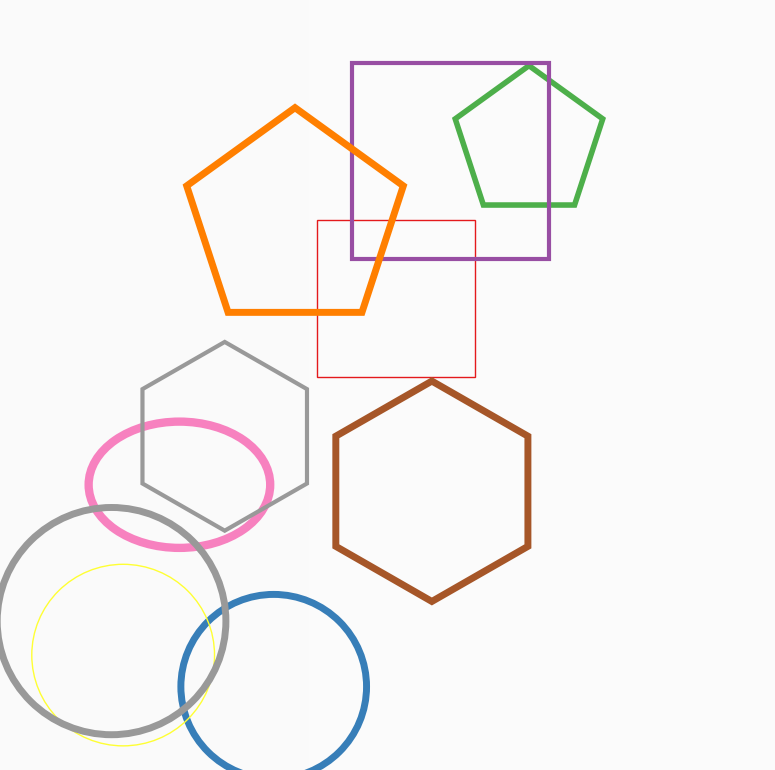[{"shape": "square", "thickness": 0.5, "radius": 0.51, "center": [0.512, 0.612]}, {"shape": "circle", "thickness": 2.5, "radius": 0.6, "center": [0.353, 0.108]}, {"shape": "pentagon", "thickness": 2, "radius": 0.5, "center": [0.683, 0.815]}, {"shape": "square", "thickness": 1.5, "radius": 0.64, "center": [0.581, 0.791]}, {"shape": "pentagon", "thickness": 2.5, "radius": 0.73, "center": [0.381, 0.713]}, {"shape": "circle", "thickness": 0.5, "radius": 0.59, "center": [0.159, 0.149]}, {"shape": "hexagon", "thickness": 2.5, "radius": 0.72, "center": [0.557, 0.362]}, {"shape": "oval", "thickness": 3, "radius": 0.59, "center": [0.232, 0.37]}, {"shape": "hexagon", "thickness": 1.5, "radius": 0.61, "center": [0.29, 0.433]}, {"shape": "circle", "thickness": 2.5, "radius": 0.74, "center": [0.144, 0.193]}]